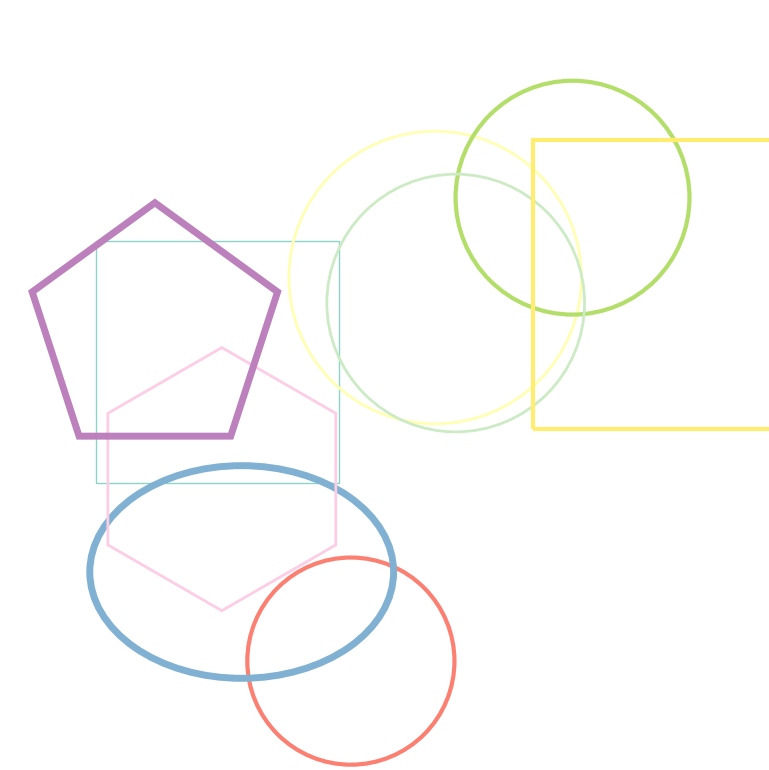[{"shape": "square", "thickness": 0.5, "radius": 0.79, "center": [0.282, 0.53]}, {"shape": "circle", "thickness": 1, "radius": 0.95, "center": [0.565, 0.64]}, {"shape": "circle", "thickness": 1.5, "radius": 0.67, "center": [0.456, 0.141]}, {"shape": "oval", "thickness": 2.5, "radius": 0.99, "center": [0.314, 0.257]}, {"shape": "circle", "thickness": 1.5, "radius": 0.76, "center": [0.744, 0.743]}, {"shape": "hexagon", "thickness": 1, "radius": 0.85, "center": [0.288, 0.378]}, {"shape": "pentagon", "thickness": 2.5, "radius": 0.84, "center": [0.201, 0.569]}, {"shape": "circle", "thickness": 1, "radius": 0.84, "center": [0.592, 0.606]}, {"shape": "square", "thickness": 1.5, "radius": 0.94, "center": [0.879, 0.63]}]